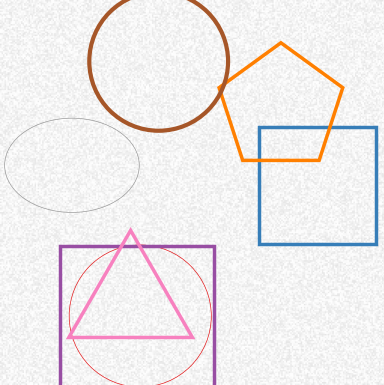[{"shape": "circle", "thickness": 0.5, "radius": 0.92, "center": [0.364, 0.179]}, {"shape": "square", "thickness": 2.5, "radius": 0.76, "center": [0.826, 0.518]}, {"shape": "square", "thickness": 2.5, "radius": 1.0, "center": [0.355, 0.162]}, {"shape": "pentagon", "thickness": 2.5, "radius": 0.84, "center": [0.73, 0.72]}, {"shape": "circle", "thickness": 3, "radius": 0.9, "center": [0.412, 0.841]}, {"shape": "triangle", "thickness": 2.5, "radius": 0.93, "center": [0.339, 0.216]}, {"shape": "oval", "thickness": 0.5, "radius": 0.87, "center": [0.187, 0.571]}]